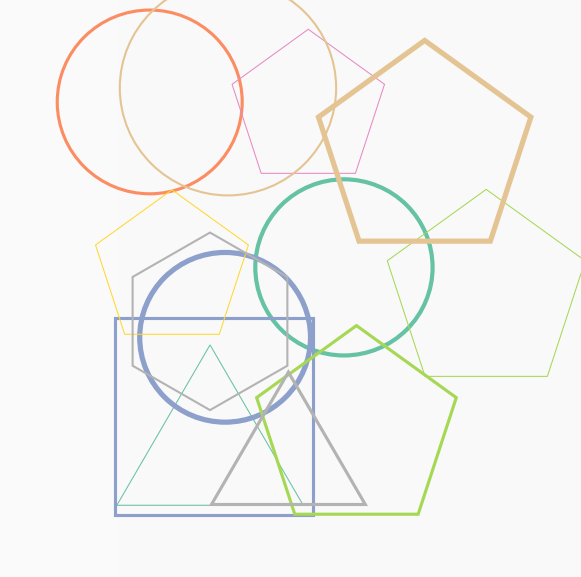[{"shape": "circle", "thickness": 2, "radius": 0.76, "center": [0.592, 0.536]}, {"shape": "triangle", "thickness": 0.5, "radius": 0.93, "center": [0.361, 0.217]}, {"shape": "circle", "thickness": 1.5, "radius": 0.8, "center": [0.258, 0.823]}, {"shape": "square", "thickness": 1.5, "radius": 0.85, "center": [0.368, 0.278]}, {"shape": "circle", "thickness": 2.5, "radius": 0.73, "center": [0.387, 0.415]}, {"shape": "pentagon", "thickness": 0.5, "radius": 0.69, "center": [0.53, 0.811]}, {"shape": "pentagon", "thickness": 0.5, "radius": 0.89, "center": [0.836, 0.492]}, {"shape": "pentagon", "thickness": 1.5, "radius": 0.9, "center": [0.613, 0.255]}, {"shape": "pentagon", "thickness": 0.5, "radius": 0.69, "center": [0.296, 0.532]}, {"shape": "pentagon", "thickness": 2.5, "radius": 0.96, "center": [0.731, 0.737]}, {"shape": "circle", "thickness": 1, "radius": 0.93, "center": [0.392, 0.847]}, {"shape": "hexagon", "thickness": 1, "radius": 0.77, "center": [0.361, 0.443]}, {"shape": "triangle", "thickness": 1.5, "radius": 0.76, "center": [0.496, 0.202]}]